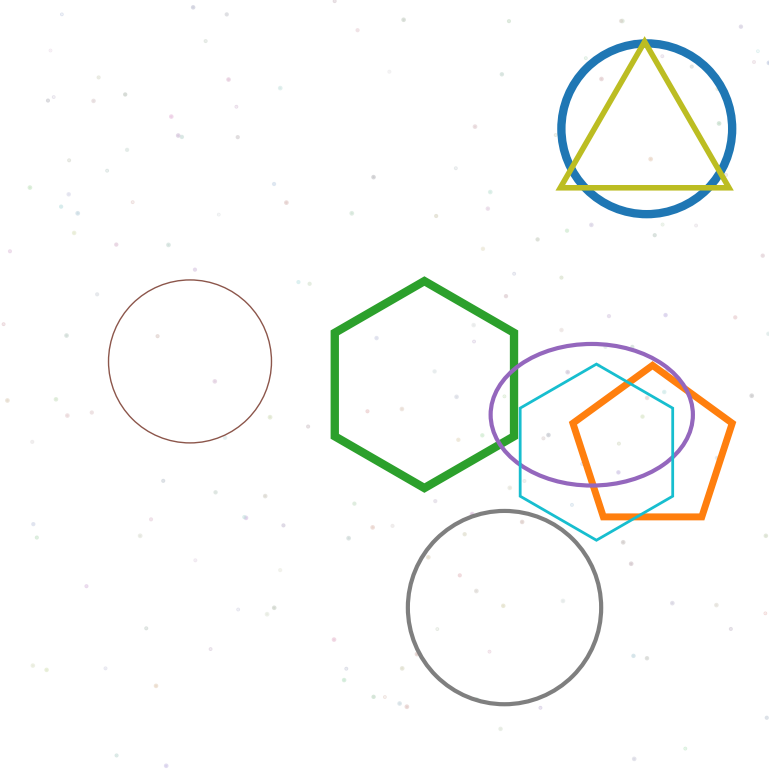[{"shape": "circle", "thickness": 3, "radius": 0.55, "center": [0.84, 0.833]}, {"shape": "pentagon", "thickness": 2.5, "radius": 0.54, "center": [0.847, 0.417]}, {"shape": "hexagon", "thickness": 3, "radius": 0.67, "center": [0.551, 0.501]}, {"shape": "oval", "thickness": 1.5, "radius": 0.66, "center": [0.769, 0.461]}, {"shape": "circle", "thickness": 0.5, "radius": 0.53, "center": [0.247, 0.531]}, {"shape": "circle", "thickness": 1.5, "radius": 0.63, "center": [0.655, 0.211]}, {"shape": "triangle", "thickness": 2, "radius": 0.63, "center": [0.837, 0.819]}, {"shape": "hexagon", "thickness": 1, "radius": 0.57, "center": [0.775, 0.413]}]